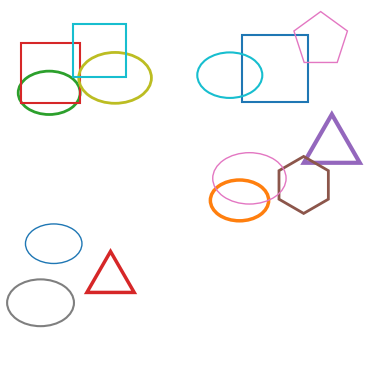[{"shape": "square", "thickness": 1.5, "radius": 0.43, "center": [0.715, 0.822]}, {"shape": "oval", "thickness": 1, "radius": 0.37, "center": [0.14, 0.367]}, {"shape": "oval", "thickness": 2.5, "radius": 0.38, "center": [0.622, 0.479]}, {"shape": "oval", "thickness": 2, "radius": 0.4, "center": [0.128, 0.759]}, {"shape": "triangle", "thickness": 2.5, "radius": 0.35, "center": [0.287, 0.276]}, {"shape": "square", "thickness": 1.5, "radius": 0.39, "center": [0.132, 0.811]}, {"shape": "triangle", "thickness": 3, "radius": 0.42, "center": [0.862, 0.619]}, {"shape": "hexagon", "thickness": 2, "radius": 0.37, "center": [0.789, 0.52]}, {"shape": "pentagon", "thickness": 1, "radius": 0.37, "center": [0.833, 0.897]}, {"shape": "oval", "thickness": 1, "radius": 0.48, "center": [0.648, 0.537]}, {"shape": "oval", "thickness": 1.5, "radius": 0.43, "center": [0.105, 0.214]}, {"shape": "oval", "thickness": 2, "radius": 0.47, "center": [0.299, 0.798]}, {"shape": "square", "thickness": 1.5, "radius": 0.34, "center": [0.259, 0.868]}, {"shape": "oval", "thickness": 1.5, "radius": 0.42, "center": [0.597, 0.805]}]